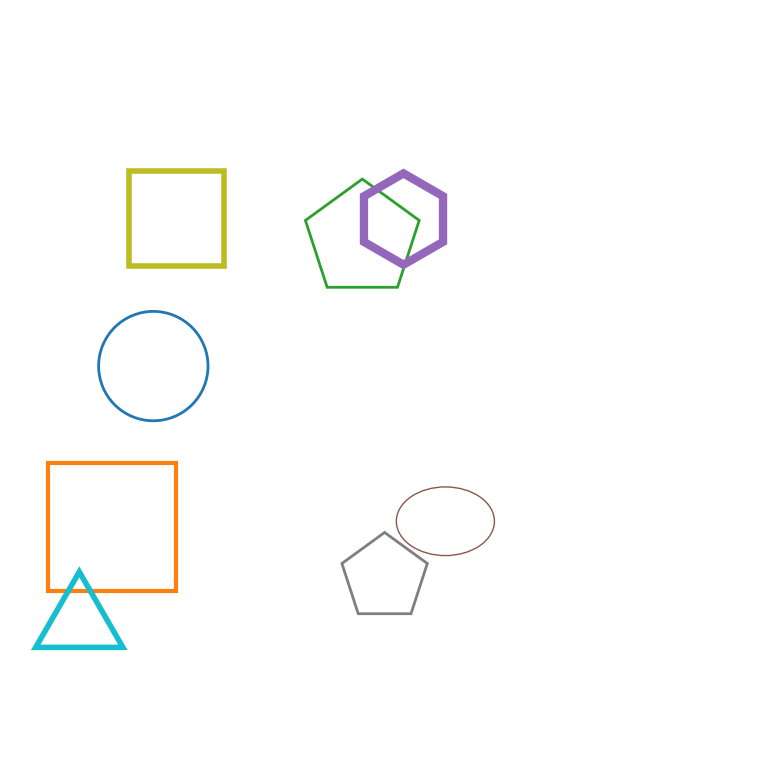[{"shape": "circle", "thickness": 1, "radius": 0.36, "center": [0.199, 0.525]}, {"shape": "square", "thickness": 1.5, "radius": 0.42, "center": [0.145, 0.316]}, {"shape": "pentagon", "thickness": 1, "radius": 0.39, "center": [0.471, 0.69]}, {"shape": "hexagon", "thickness": 3, "radius": 0.3, "center": [0.524, 0.716]}, {"shape": "oval", "thickness": 0.5, "radius": 0.32, "center": [0.578, 0.323]}, {"shape": "pentagon", "thickness": 1, "radius": 0.29, "center": [0.499, 0.25]}, {"shape": "square", "thickness": 2, "radius": 0.31, "center": [0.229, 0.716]}, {"shape": "triangle", "thickness": 2, "radius": 0.33, "center": [0.103, 0.192]}]